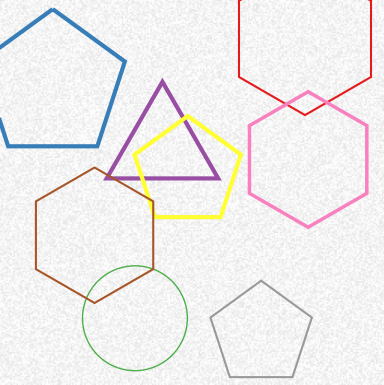[{"shape": "hexagon", "thickness": 1.5, "radius": 0.99, "center": [0.792, 0.899]}, {"shape": "pentagon", "thickness": 3, "radius": 0.98, "center": [0.137, 0.779]}, {"shape": "circle", "thickness": 1, "radius": 0.68, "center": [0.35, 0.173]}, {"shape": "triangle", "thickness": 3, "radius": 0.84, "center": [0.422, 0.62]}, {"shape": "pentagon", "thickness": 3, "radius": 0.73, "center": [0.488, 0.554]}, {"shape": "hexagon", "thickness": 1.5, "radius": 0.88, "center": [0.246, 0.389]}, {"shape": "hexagon", "thickness": 2.5, "radius": 0.88, "center": [0.8, 0.586]}, {"shape": "pentagon", "thickness": 1.5, "radius": 0.69, "center": [0.678, 0.132]}]